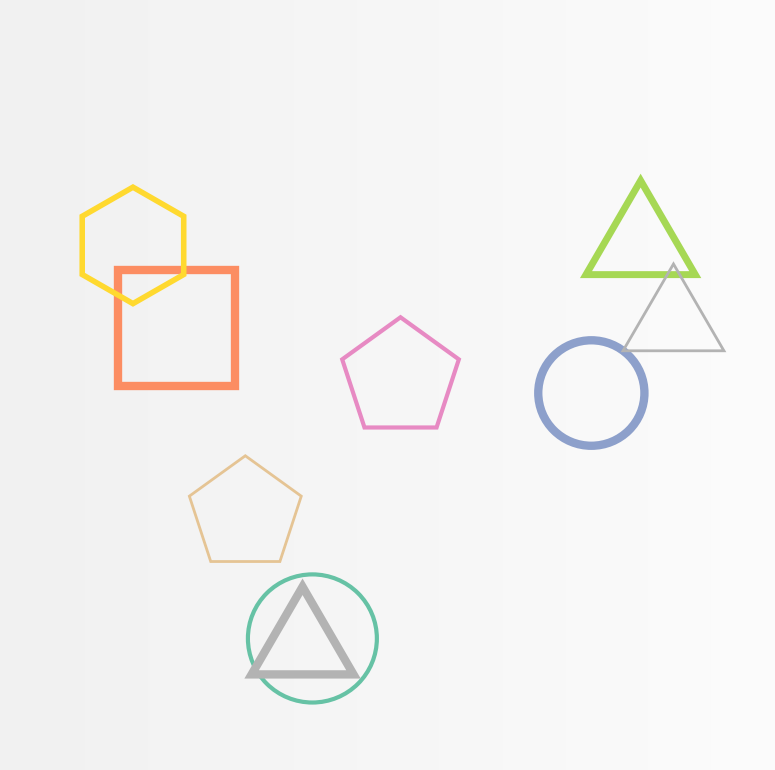[{"shape": "circle", "thickness": 1.5, "radius": 0.42, "center": [0.403, 0.171]}, {"shape": "square", "thickness": 3, "radius": 0.38, "center": [0.228, 0.574]}, {"shape": "circle", "thickness": 3, "radius": 0.34, "center": [0.763, 0.49]}, {"shape": "pentagon", "thickness": 1.5, "radius": 0.4, "center": [0.517, 0.509]}, {"shape": "triangle", "thickness": 2.5, "radius": 0.41, "center": [0.827, 0.684]}, {"shape": "hexagon", "thickness": 2, "radius": 0.38, "center": [0.172, 0.681]}, {"shape": "pentagon", "thickness": 1, "radius": 0.38, "center": [0.317, 0.332]}, {"shape": "triangle", "thickness": 1, "radius": 0.38, "center": [0.869, 0.582]}, {"shape": "triangle", "thickness": 3, "radius": 0.38, "center": [0.39, 0.162]}]